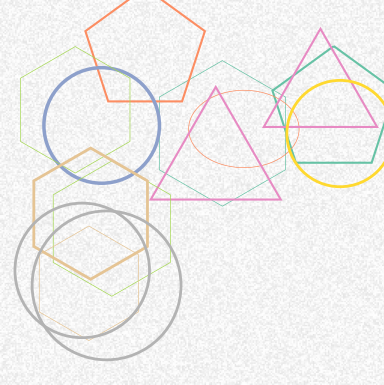[{"shape": "pentagon", "thickness": 1.5, "radius": 0.84, "center": [0.867, 0.713]}, {"shape": "hexagon", "thickness": 0.5, "radius": 0.95, "center": [0.578, 0.653]}, {"shape": "oval", "thickness": 0.5, "radius": 0.72, "center": [0.633, 0.665]}, {"shape": "pentagon", "thickness": 1.5, "radius": 0.82, "center": [0.377, 0.869]}, {"shape": "circle", "thickness": 2.5, "radius": 0.75, "center": [0.264, 0.674]}, {"shape": "triangle", "thickness": 1.5, "radius": 0.97, "center": [0.56, 0.579]}, {"shape": "triangle", "thickness": 1.5, "radius": 0.85, "center": [0.832, 0.755]}, {"shape": "hexagon", "thickness": 0.5, "radius": 0.82, "center": [0.195, 0.715]}, {"shape": "hexagon", "thickness": 0.5, "radius": 0.88, "center": [0.29, 0.406]}, {"shape": "circle", "thickness": 2, "radius": 0.69, "center": [0.883, 0.653]}, {"shape": "hexagon", "thickness": 2, "radius": 0.85, "center": [0.235, 0.445]}, {"shape": "hexagon", "thickness": 0.5, "radius": 0.74, "center": [0.231, 0.264]}, {"shape": "circle", "thickness": 2, "radius": 0.87, "center": [0.214, 0.298]}, {"shape": "circle", "thickness": 2, "radius": 0.97, "center": [0.277, 0.259]}]